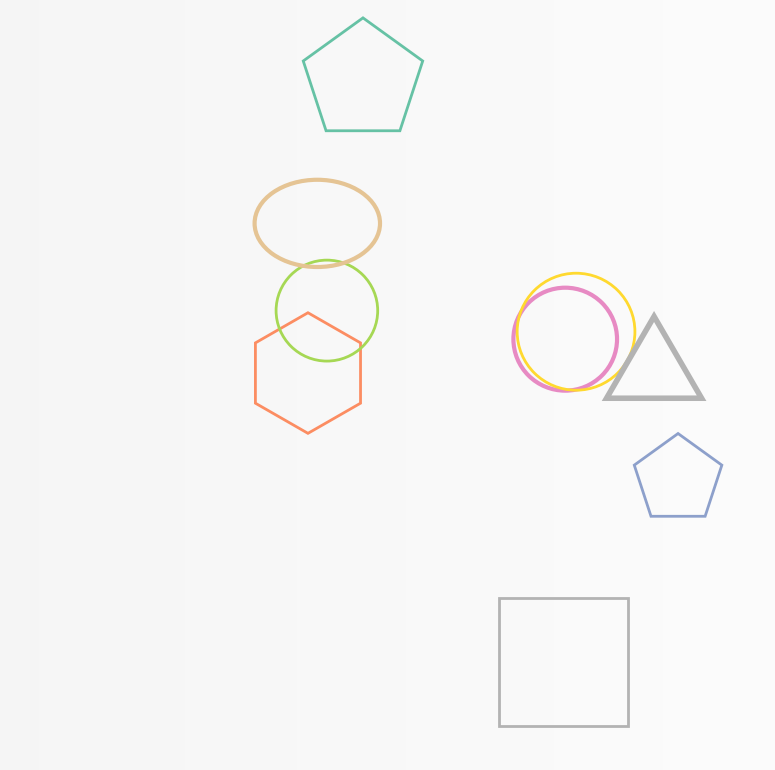[{"shape": "pentagon", "thickness": 1, "radius": 0.41, "center": [0.468, 0.896]}, {"shape": "hexagon", "thickness": 1, "radius": 0.39, "center": [0.397, 0.516]}, {"shape": "pentagon", "thickness": 1, "radius": 0.3, "center": [0.875, 0.378]}, {"shape": "circle", "thickness": 1.5, "radius": 0.33, "center": [0.729, 0.56]}, {"shape": "circle", "thickness": 1, "radius": 0.33, "center": [0.422, 0.597]}, {"shape": "circle", "thickness": 1, "radius": 0.38, "center": [0.743, 0.569]}, {"shape": "oval", "thickness": 1.5, "radius": 0.4, "center": [0.409, 0.71]}, {"shape": "triangle", "thickness": 2, "radius": 0.35, "center": [0.844, 0.518]}, {"shape": "square", "thickness": 1, "radius": 0.42, "center": [0.727, 0.14]}]